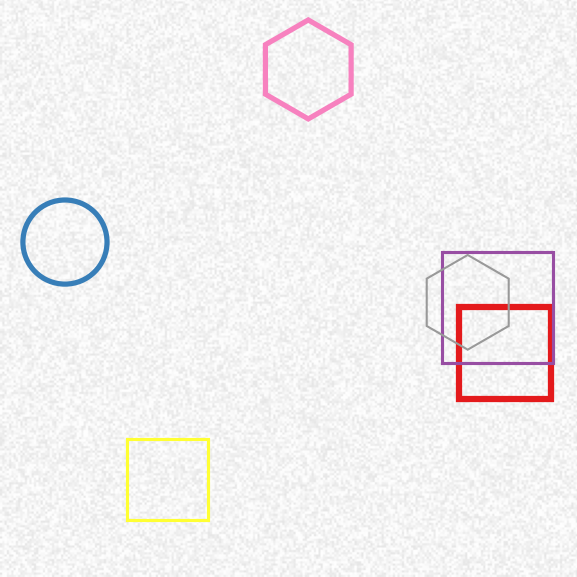[{"shape": "square", "thickness": 3, "radius": 0.4, "center": [0.874, 0.388]}, {"shape": "circle", "thickness": 2.5, "radius": 0.36, "center": [0.112, 0.58]}, {"shape": "square", "thickness": 1.5, "radius": 0.48, "center": [0.861, 0.466]}, {"shape": "square", "thickness": 1.5, "radius": 0.35, "center": [0.29, 0.169]}, {"shape": "hexagon", "thickness": 2.5, "radius": 0.43, "center": [0.534, 0.879]}, {"shape": "hexagon", "thickness": 1, "radius": 0.41, "center": [0.81, 0.476]}]